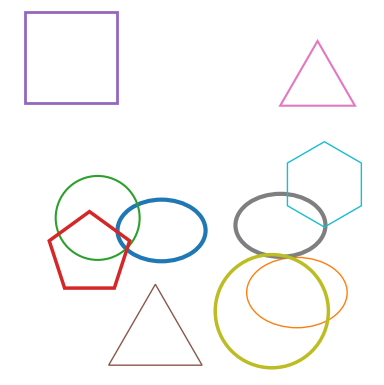[{"shape": "oval", "thickness": 3, "radius": 0.57, "center": [0.42, 0.401]}, {"shape": "oval", "thickness": 1, "radius": 0.65, "center": [0.771, 0.24]}, {"shape": "circle", "thickness": 1.5, "radius": 0.55, "center": [0.254, 0.434]}, {"shape": "pentagon", "thickness": 2.5, "radius": 0.55, "center": [0.232, 0.341]}, {"shape": "square", "thickness": 2, "radius": 0.59, "center": [0.184, 0.851]}, {"shape": "triangle", "thickness": 1, "radius": 0.7, "center": [0.404, 0.121]}, {"shape": "triangle", "thickness": 1.5, "radius": 0.56, "center": [0.825, 0.781]}, {"shape": "oval", "thickness": 3, "radius": 0.58, "center": [0.728, 0.415]}, {"shape": "circle", "thickness": 2.5, "radius": 0.73, "center": [0.706, 0.192]}, {"shape": "hexagon", "thickness": 1, "radius": 0.55, "center": [0.843, 0.521]}]